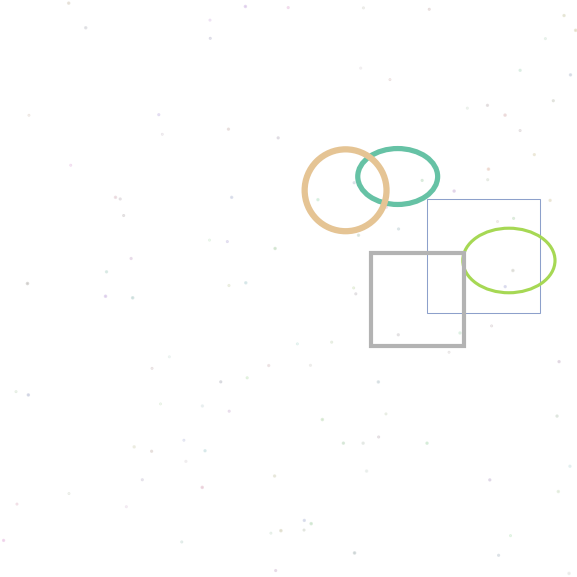[{"shape": "oval", "thickness": 2.5, "radius": 0.35, "center": [0.689, 0.693]}, {"shape": "square", "thickness": 0.5, "radius": 0.49, "center": [0.837, 0.556]}, {"shape": "oval", "thickness": 1.5, "radius": 0.4, "center": [0.881, 0.548]}, {"shape": "circle", "thickness": 3, "radius": 0.35, "center": [0.598, 0.67]}, {"shape": "square", "thickness": 2, "radius": 0.4, "center": [0.723, 0.481]}]